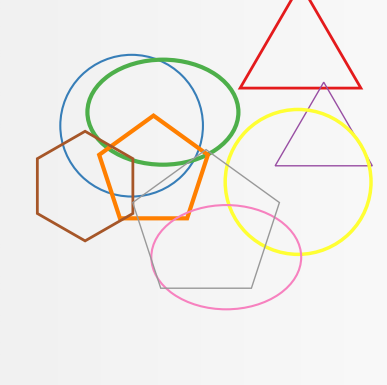[{"shape": "triangle", "thickness": 2, "radius": 0.9, "center": [0.776, 0.861]}, {"shape": "circle", "thickness": 1.5, "radius": 0.92, "center": [0.34, 0.674]}, {"shape": "oval", "thickness": 3, "radius": 0.97, "center": [0.42, 0.709]}, {"shape": "triangle", "thickness": 1, "radius": 0.72, "center": [0.835, 0.642]}, {"shape": "pentagon", "thickness": 3, "radius": 0.74, "center": [0.396, 0.552]}, {"shape": "circle", "thickness": 2.5, "radius": 0.94, "center": [0.769, 0.528]}, {"shape": "hexagon", "thickness": 2, "radius": 0.71, "center": [0.22, 0.517]}, {"shape": "oval", "thickness": 1.5, "radius": 0.97, "center": [0.584, 0.332]}, {"shape": "pentagon", "thickness": 1, "radius": 1.0, "center": [0.532, 0.412]}]